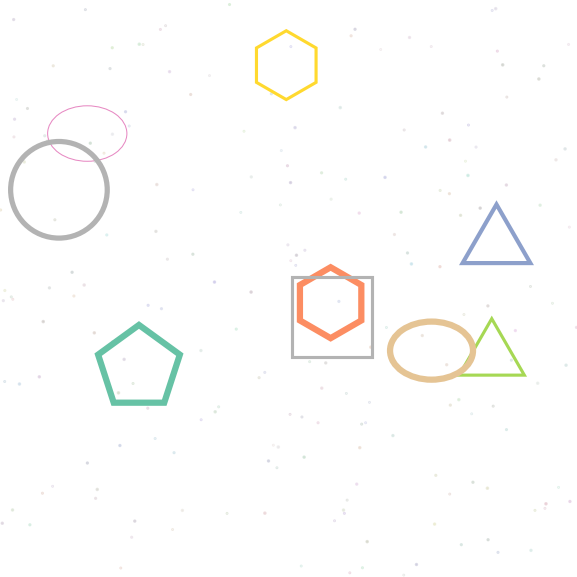[{"shape": "pentagon", "thickness": 3, "radius": 0.37, "center": [0.241, 0.362]}, {"shape": "hexagon", "thickness": 3, "radius": 0.31, "center": [0.573, 0.475]}, {"shape": "triangle", "thickness": 2, "radius": 0.34, "center": [0.86, 0.577]}, {"shape": "oval", "thickness": 0.5, "radius": 0.34, "center": [0.151, 0.768]}, {"shape": "triangle", "thickness": 1.5, "radius": 0.33, "center": [0.852, 0.382]}, {"shape": "hexagon", "thickness": 1.5, "radius": 0.3, "center": [0.496, 0.886]}, {"shape": "oval", "thickness": 3, "radius": 0.36, "center": [0.747, 0.392]}, {"shape": "circle", "thickness": 2.5, "radius": 0.42, "center": [0.102, 0.67]}, {"shape": "square", "thickness": 1.5, "radius": 0.35, "center": [0.575, 0.45]}]